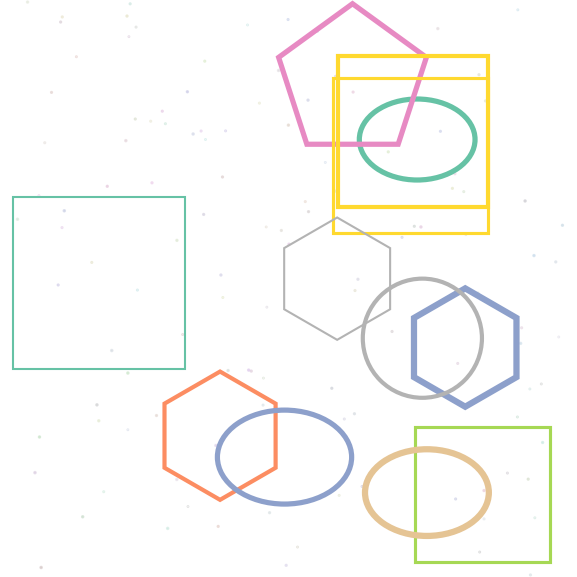[{"shape": "oval", "thickness": 2.5, "radius": 0.5, "center": [0.722, 0.758]}, {"shape": "square", "thickness": 1, "radius": 0.74, "center": [0.171, 0.508]}, {"shape": "hexagon", "thickness": 2, "radius": 0.56, "center": [0.381, 0.245]}, {"shape": "hexagon", "thickness": 3, "radius": 0.51, "center": [0.806, 0.397]}, {"shape": "oval", "thickness": 2.5, "radius": 0.58, "center": [0.493, 0.208]}, {"shape": "pentagon", "thickness": 2.5, "radius": 0.67, "center": [0.61, 0.858]}, {"shape": "square", "thickness": 1.5, "radius": 0.58, "center": [0.835, 0.142]}, {"shape": "square", "thickness": 2, "radius": 0.65, "center": [0.716, 0.771]}, {"shape": "square", "thickness": 1.5, "radius": 0.67, "center": [0.711, 0.73]}, {"shape": "oval", "thickness": 3, "radius": 0.54, "center": [0.739, 0.146]}, {"shape": "hexagon", "thickness": 1, "radius": 0.53, "center": [0.584, 0.517]}, {"shape": "circle", "thickness": 2, "radius": 0.52, "center": [0.731, 0.413]}]